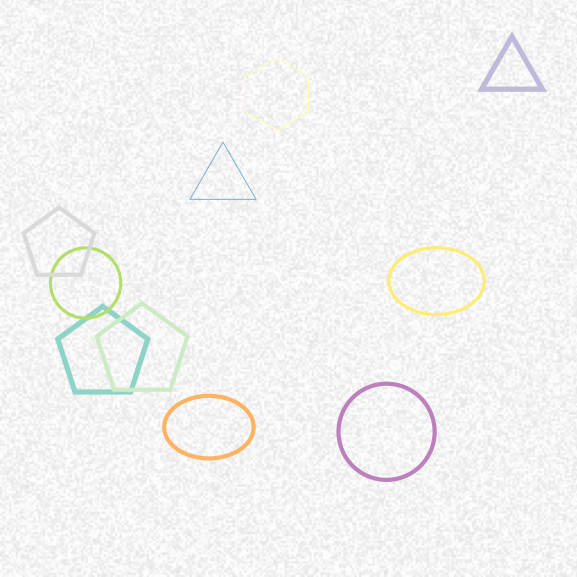[{"shape": "pentagon", "thickness": 2.5, "radius": 0.41, "center": [0.178, 0.387]}, {"shape": "hexagon", "thickness": 0.5, "radius": 0.31, "center": [0.48, 0.836]}, {"shape": "triangle", "thickness": 2.5, "radius": 0.3, "center": [0.887, 0.875]}, {"shape": "triangle", "thickness": 0.5, "radius": 0.33, "center": [0.386, 0.687]}, {"shape": "oval", "thickness": 2, "radius": 0.39, "center": [0.362, 0.259]}, {"shape": "circle", "thickness": 1.5, "radius": 0.3, "center": [0.148, 0.509]}, {"shape": "pentagon", "thickness": 2, "radius": 0.32, "center": [0.102, 0.575]}, {"shape": "circle", "thickness": 2, "radius": 0.42, "center": [0.669, 0.251]}, {"shape": "pentagon", "thickness": 2, "radius": 0.41, "center": [0.246, 0.391]}, {"shape": "oval", "thickness": 1.5, "radius": 0.41, "center": [0.756, 0.512]}]